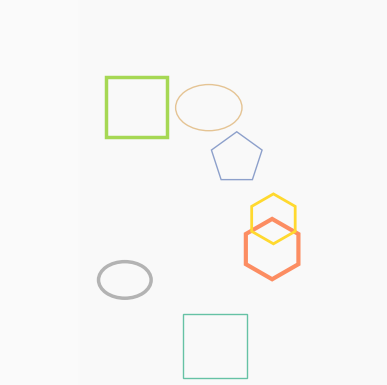[{"shape": "square", "thickness": 1, "radius": 0.41, "center": [0.555, 0.102]}, {"shape": "hexagon", "thickness": 3, "radius": 0.39, "center": [0.702, 0.353]}, {"shape": "pentagon", "thickness": 1, "radius": 0.34, "center": [0.611, 0.589]}, {"shape": "square", "thickness": 2.5, "radius": 0.39, "center": [0.352, 0.723]}, {"shape": "hexagon", "thickness": 2, "radius": 0.32, "center": [0.706, 0.432]}, {"shape": "oval", "thickness": 1, "radius": 0.43, "center": [0.539, 0.72]}, {"shape": "oval", "thickness": 2.5, "radius": 0.34, "center": [0.322, 0.273]}]